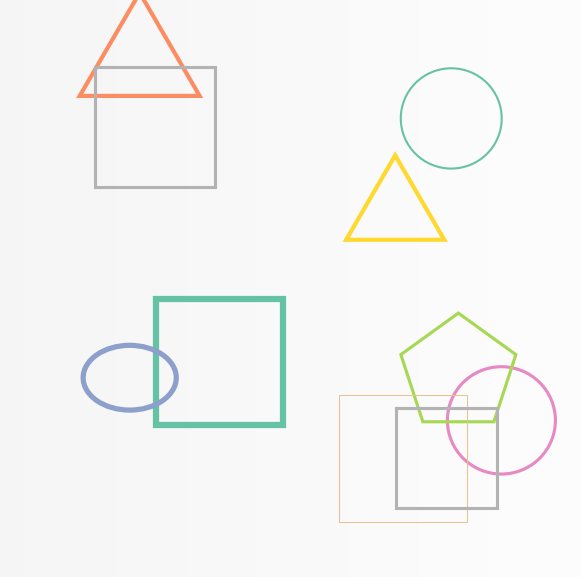[{"shape": "square", "thickness": 3, "radius": 0.55, "center": [0.377, 0.373]}, {"shape": "circle", "thickness": 1, "radius": 0.43, "center": [0.776, 0.794]}, {"shape": "triangle", "thickness": 2, "radius": 0.6, "center": [0.24, 0.893]}, {"shape": "oval", "thickness": 2.5, "radius": 0.4, "center": [0.223, 0.345]}, {"shape": "circle", "thickness": 1.5, "radius": 0.46, "center": [0.863, 0.271]}, {"shape": "pentagon", "thickness": 1.5, "radius": 0.52, "center": [0.789, 0.353]}, {"shape": "triangle", "thickness": 2, "radius": 0.49, "center": [0.68, 0.633]}, {"shape": "square", "thickness": 0.5, "radius": 0.55, "center": [0.693, 0.205]}, {"shape": "square", "thickness": 1.5, "radius": 0.52, "center": [0.266, 0.779]}, {"shape": "square", "thickness": 1.5, "radius": 0.43, "center": [0.769, 0.206]}]